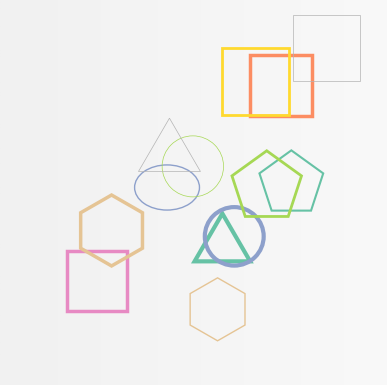[{"shape": "triangle", "thickness": 3, "radius": 0.41, "center": [0.574, 0.363]}, {"shape": "pentagon", "thickness": 1.5, "radius": 0.43, "center": [0.752, 0.523]}, {"shape": "square", "thickness": 2.5, "radius": 0.4, "center": [0.725, 0.777]}, {"shape": "circle", "thickness": 3, "radius": 0.38, "center": [0.605, 0.386]}, {"shape": "oval", "thickness": 1, "radius": 0.42, "center": [0.431, 0.513]}, {"shape": "square", "thickness": 2.5, "radius": 0.39, "center": [0.251, 0.27]}, {"shape": "circle", "thickness": 0.5, "radius": 0.4, "center": [0.498, 0.568]}, {"shape": "pentagon", "thickness": 2, "radius": 0.47, "center": [0.688, 0.514]}, {"shape": "square", "thickness": 2, "radius": 0.44, "center": [0.66, 0.789]}, {"shape": "hexagon", "thickness": 2.5, "radius": 0.46, "center": [0.288, 0.401]}, {"shape": "hexagon", "thickness": 1, "radius": 0.41, "center": [0.561, 0.197]}, {"shape": "triangle", "thickness": 0.5, "radius": 0.46, "center": [0.437, 0.601]}, {"shape": "square", "thickness": 0.5, "radius": 0.43, "center": [0.842, 0.875]}]